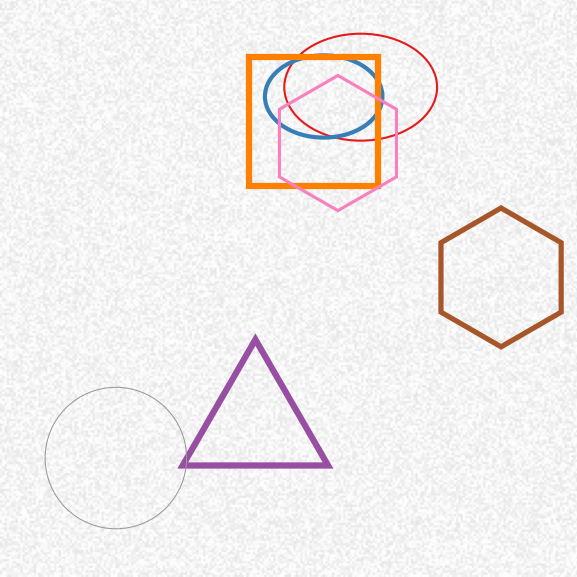[{"shape": "oval", "thickness": 1, "radius": 0.66, "center": [0.625, 0.848]}, {"shape": "oval", "thickness": 2, "radius": 0.51, "center": [0.56, 0.832]}, {"shape": "triangle", "thickness": 3, "radius": 0.73, "center": [0.442, 0.266]}, {"shape": "square", "thickness": 3, "radius": 0.56, "center": [0.543, 0.788]}, {"shape": "hexagon", "thickness": 2.5, "radius": 0.6, "center": [0.868, 0.519]}, {"shape": "hexagon", "thickness": 1.5, "radius": 0.59, "center": [0.585, 0.751]}, {"shape": "circle", "thickness": 0.5, "radius": 0.61, "center": [0.201, 0.206]}]